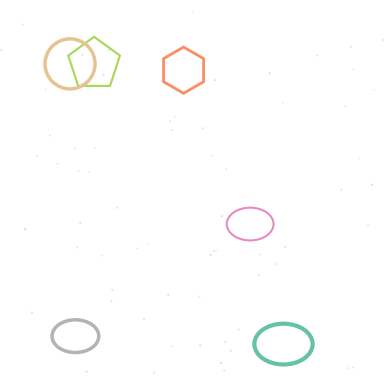[{"shape": "oval", "thickness": 3, "radius": 0.38, "center": [0.736, 0.106]}, {"shape": "hexagon", "thickness": 2, "radius": 0.3, "center": [0.477, 0.818]}, {"shape": "oval", "thickness": 1.5, "radius": 0.3, "center": [0.65, 0.418]}, {"shape": "pentagon", "thickness": 1.5, "radius": 0.35, "center": [0.244, 0.834]}, {"shape": "circle", "thickness": 2.5, "radius": 0.32, "center": [0.182, 0.834]}, {"shape": "oval", "thickness": 2.5, "radius": 0.3, "center": [0.196, 0.127]}]